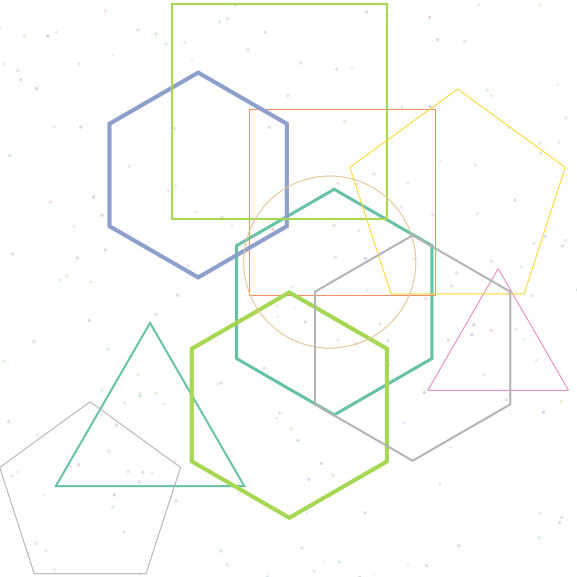[{"shape": "hexagon", "thickness": 1.5, "radius": 0.98, "center": [0.579, 0.476]}, {"shape": "triangle", "thickness": 1, "radius": 0.94, "center": [0.26, 0.252]}, {"shape": "square", "thickness": 0.5, "radius": 0.81, "center": [0.592, 0.649]}, {"shape": "hexagon", "thickness": 2, "radius": 0.89, "center": [0.343, 0.696]}, {"shape": "triangle", "thickness": 0.5, "radius": 0.7, "center": [0.863, 0.394]}, {"shape": "square", "thickness": 1, "radius": 0.93, "center": [0.483, 0.805]}, {"shape": "hexagon", "thickness": 2, "radius": 0.98, "center": [0.501, 0.298]}, {"shape": "pentagon", "thickness": 0.5, "radius": 0.98, "center": [0.792, 0.649]}, {"shape": "circle", "thickness": 0.5, "radius": 0.75, "center": [0.571, 0.545]}, {"shape": "pentagon", "thickness": 0.5, "radius": 0.82, "center": [0.156, 0.139]}, {"shape": "hexagon", "thickness": 1, "radius": 0.98, "center": [0.715, 0.396]}]